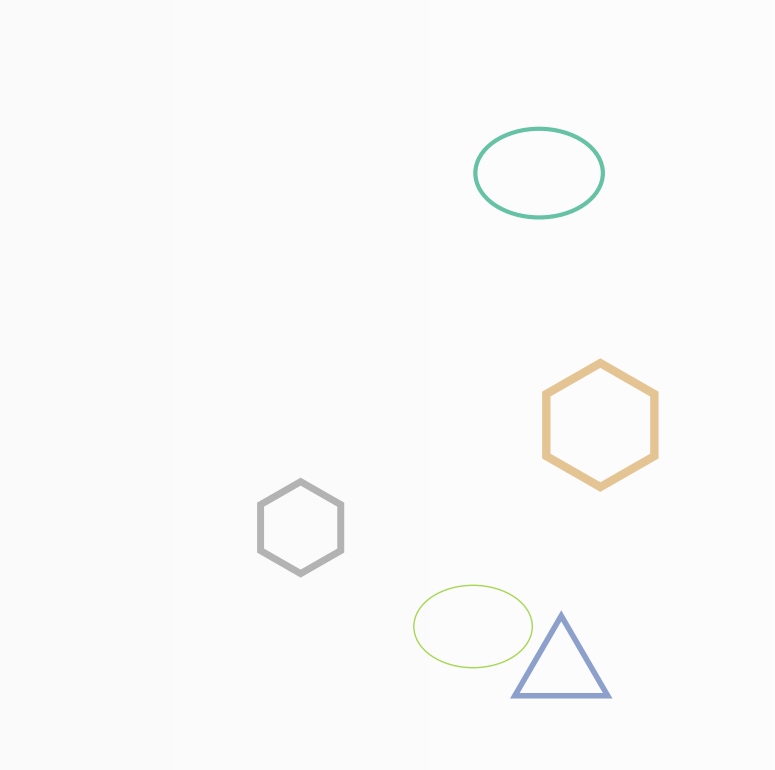[{"shape": "oval", "thickness": 1.5, "radius": 0.41, "center": [0.696, 0.775]}, {"shape": "triangle", "thickness": 2, "radius": 0.35, "center": [0.724, 0.131]}, {"shape": "oval", "thickness": 0.5, "radius": 0.38, "center": [0.61, 0.186]}, {"shape": "hexagon", "thickness": 3, "radius": 0.4, "center": [0.775, 0.448]}, {"shape": "hexagon", "thickness": 2.5, "radius": 0.3, "center": [0.388, 0.315]}]